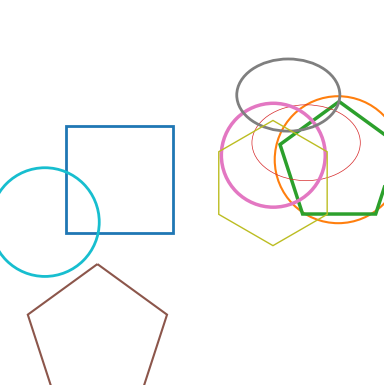[{"shape": "square", "thickness": 2, "radius": 0.69, "center": [0.309, 0.534]}, {"shape": "circle", "thickness": 1.5, "radius": 0.82, "center": [0.878, 0.585]}, {"shape": "pentagon", "thickness": 2.5, "radius": 0.81, "center": [0.881, 0.575]}, {"shape": "oval", "thickness": 0.5, "radius": 0.7, "center": [0.795, 0.629]}, {"shape": "pentagon", "thickness": 1.5, "radius": 0.95, "center": [0.253, 0.124]}, {"shape": "circle", "thickness": 2.5, "radius": 0.67, "center": [0.71, 0.597]}, {"shape": "oval", "thickness": 2, "radius": 0.67, "center": [0.749, 0.753]}, {"shape": "hexagon", "thickness": 1, "radius": 0.81, "center": [0.709, 0.525]}, {"shape": "circle", "thickness": 2, "radius": 0.71, "center": [0.117, 0.423]}]